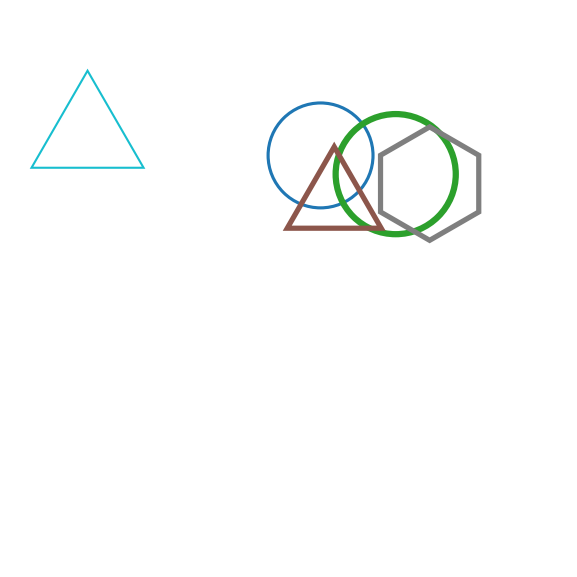[{"shape": "circle", "thickness": 1.5, "radius": 0.45, "center": [0.555, 0.73]}, {"shape": "circle", "thickness": 3, "radius": 0.52, "center": [0.685, 0.698]}, {"shape": "triangle", "thickness": 2.5, "radius": 0.47, "center": [0.579, 0.651]}, {"shape": "hexagon", "thickness": 2.5, "radius": 0.49, "center": [0.744, 0.681]}, {"shape": "triangle", "thickness": 1, "radius": 0.56, "center": [0.152, 0.765]}]